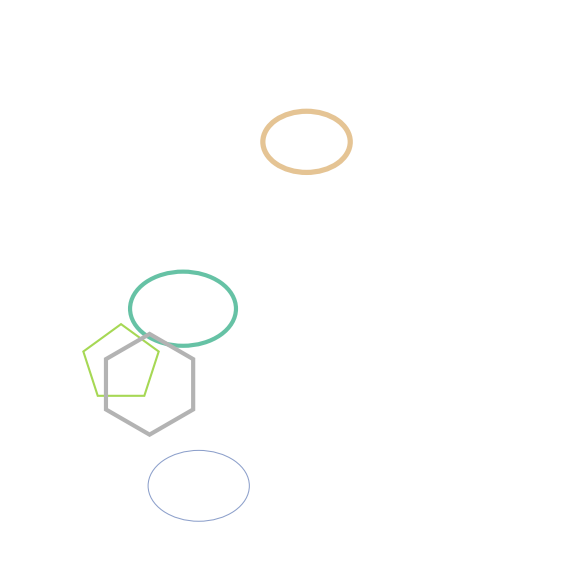[{"shape": "oval", "thickness": 2, "radius": 0.46, "center": [0.317, 0.465]}, {"shape": "oval", "thickness": 0.5, "radius": 0.44, "center": [0.344, 0.158]}, {"shape": "pentagon", "thickness": 1, "radius": 0.34, "center": [0.21, 0.369]}, {"shape": "oval", "thickness": 2.5, "radius": 0.38, "center": [0.531, 0.754]}, {"shape": "hexagon", "thickness": 2, "radius": 0.44, "center": [0.259, 0.334]}]